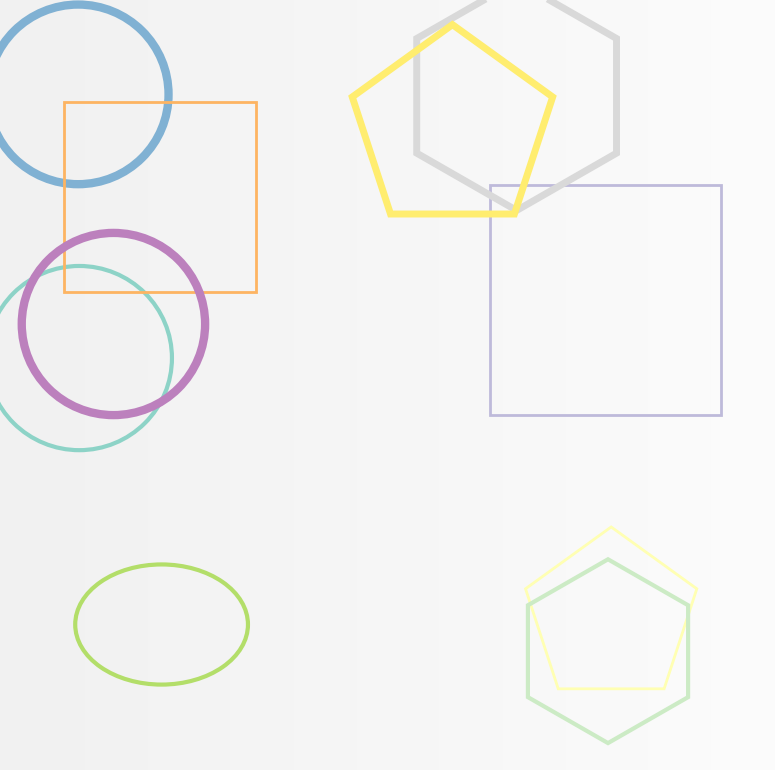[{"shape": "circle", "thickness": 1.5, "radius": 0.6, "center": [0.102, 0.535]}, {"shape": "pentagon", "thickness": 1, "radius": 0.58, "center": [0.789, 0.199]}, {"shape": "square", "thickness": 1, "radius": 0.74, "center": [0.782, 0.61]}, {"shape": "circle", "thickness": 3, "radius": 0.58, "center": [0.101, 0.877]}, {"shape": "square", "thickness": 1, "radius": 0.62, "center": [0.206, 0.744]}, {"shape": "oval", "thickness": 1.5, "radius": 0.56, "center": [0.209, 0.189]}, {"shape": "hexagon", "thickness": 2.5, "radius": 0.74, "center": [0.667, 0.876]}, {"shape": "circle", "thickness": 3, "radius": 0.59, "center": [0.146, 0.579]}, {"shape": "hexagon", "thickness": 1.5, "radius": 0.6, "center": [0.785, 0.154]}, {"shape": "pentagon", "thickness": 2.5, "radius": 0.68, "center": [0.584, 0.832]}]